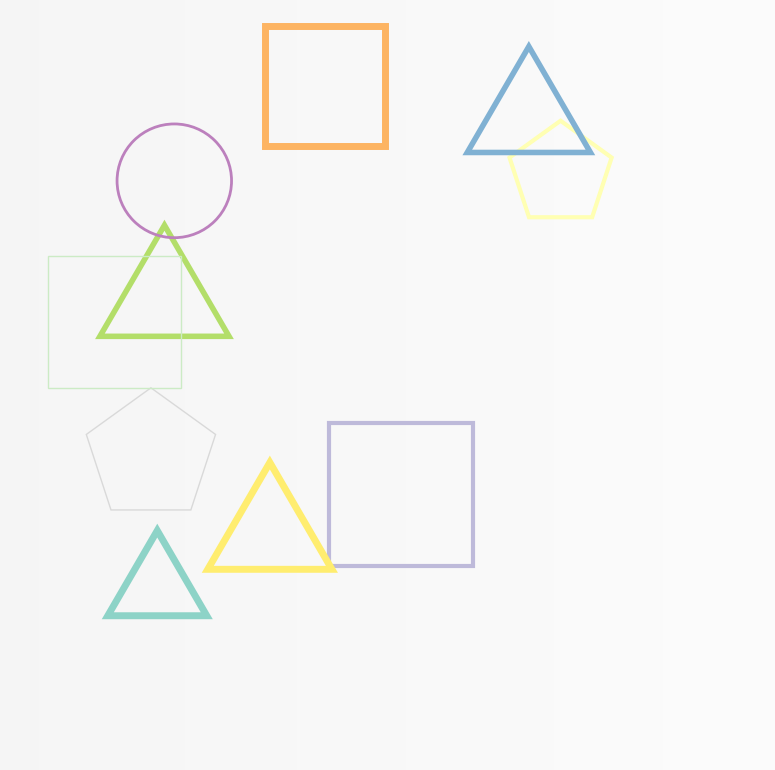[{"shape": "triangle", "thickness": 2.5, "radius": 0.37, "center": [0.203, 0.237]}, {"shape": "pentagon", "thickness": 1.5, "radius": 0.35, "center": [0.723, 0.774]}, {"shape": "square", "thickness": 1.5, "radius": 0.46, "center": [0.517, 0.358]}, {"shape": "triangle", "thickness": 2, "radius": 0.46, "center": [0.682, 0.848]}, {"shape": "square", "thickness": 2.5, "radius": 0.39, "center": [0.419, 0.889]}, {"shape": "triangle", "thickness": 2, "radius": 0.48, "center": [0.212, 0.611]}, {"shape": "pentagon", "thickness": 0.5, "radius": 0.44, "center": [0.195, 0.409]}, {"shape": "circle", "thickness": 1, "radius": 0.37, "center": [0.225, 0.765]}, {"shape": "square", "thickness": 0.5, "radius": 0.43, "center": [0.148, 0.581]}, {"shape": "triangle", "thickness": 2.5, "radius": 0.46, "center": [0.348, 0.307]}]